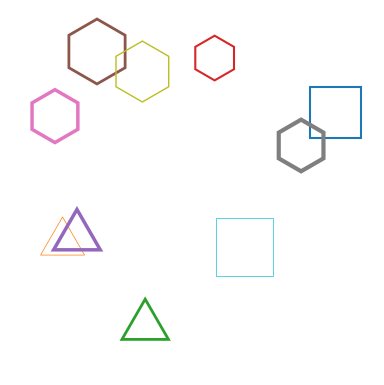[{"shape": "square", "thickness": 1.5, "radius": 0.33, "center": [0.872, 0.708]}, {"shape": "triangle", "thickness": 0.5, "radius": 0.33, "center": [0.162, 0.37]}, {"shape": "triangle", "thickness": 2, "radius": 0.35, "center": [0.377, 0.153]}, {"shape": "hexagon", "thickness": 1.5, "radius": 0.29, "center": [0.558, 0.849]}, {"shape": "triangle", "thickness": 2.5, "radius": 0.35, "center": [0.2, 0.386]}, {"shape": "hexagon", "thickness": 2, "radius": 0.42, "center": [0.252, 0.866]}, {"shape": "hexagon", "thickness": 2.5, "radius": 0.34, "center": [0.143, 0.698]}, {"shape": "hexagon", "thickness": 3, "radius": 0.34, "center": [0.782, 0.622]}, {"shape": "hexagon", "thickness": 1, "radius": 0.4, "center": [0.37, 0.814]}, {"shape": "square", "thickness": 0.5, "radius": 0.38, "center": [0.635, 0.358]}]